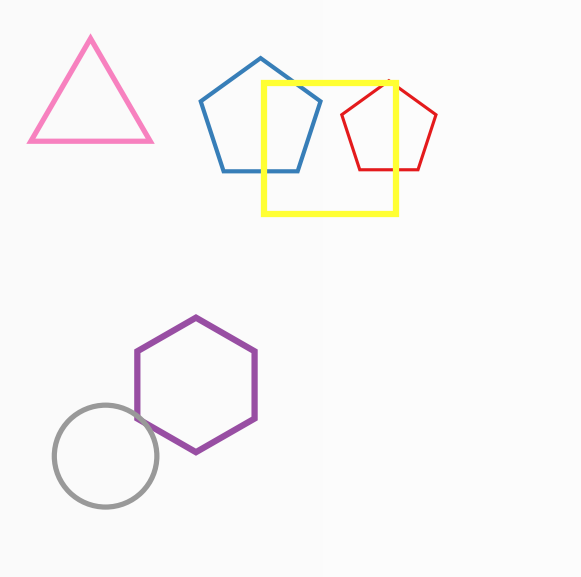[{"shape": "pentagon", "thickness": 1.5, "radius": 0.43, "center": [0.669, 0.774]}, {"shape": "pentagon", "thickness": 2, "radius": 0.54, "center": [0.448, 0.79]}, {"shape": "hexagon", "thickness": 3, "radius": 0.58, "center": [0.337, 0.333]}, {"shape": "square", "thickness": 3, "radius": 0.56, "center": [0.568, 0.742]}, {"shape": "triangle", "thickness": 2.5, "radius": 0.59, "center": [0.156, 0.814]}, {"shape": "circle", "thickness": 2.5, "radius": 0.44, "center": [0.182, 0.209]}]